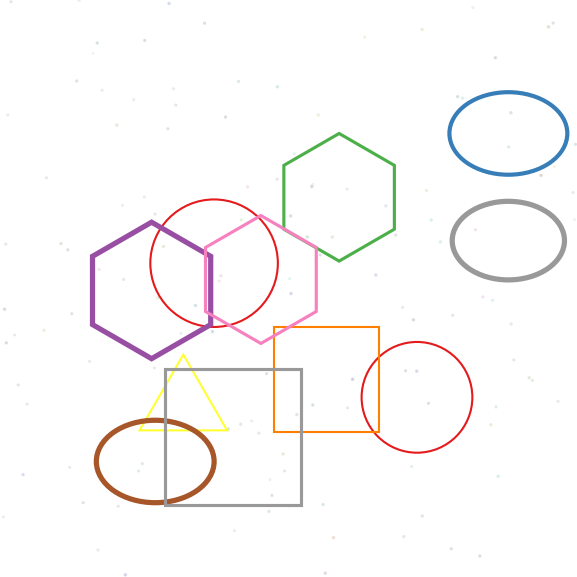[{"shape": "circle", "thickness": 1, "radius": 0.48, "center": [0.722, 0.311]}, {"shape": "circle", "thickness": 1, "radius": 0.55, "center": [0.371, 0.543]}, {"shape": "oval", "thickness": 2, "radius": 0.51, "center": [0.88, 0.768]}, {"shape": "hexagon", "thickness": 1.5, "radius": 0.55, "center": [0.587, 0.658]}, {"shape": "hexagon", "thickness": 2.5, "radius": 0.59, "center": [0.263, 0.496]}, {"shape": "square", "thickness": 1, "radius": 0.46, "center": [0.565, 0.343]}, {"shape": "triangle", "thickness": 1, "radius": 0.44, "center": [0.317, 0.298]}, {"shape": "oval", "thickness": 2.5, "radius": 0.51, "center": [0.269, 0.2]}, {"shape": "hexagon", "thickness": 1.5, "radius": 0.55, "center": [0.452, 0.515]}, {"shape": "oval", "thickness": 2.5, "radius": 0.49, "center": [0.88, 0.583]}, {"shape": "square", "thickness": 1.5, "radius": 0.59, "center": [0.403, 0.242]}]